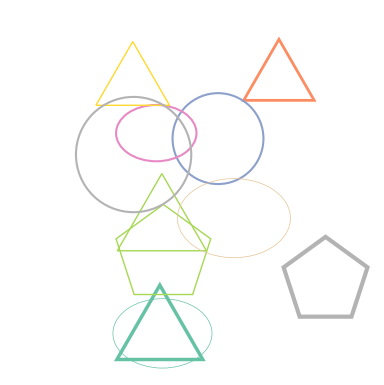[{"shape": "oval", "thickness": 0.5, "radius": 0.64, "center": [0.422, 0.134]}, {"shape": "triangle", "thickness": 2.5, "radius": 0.64, "center": [0.415, 0.131]}, {"shape": "triangle", "thickness": 2, "radius": 0.53, "center": [0.725, 0.792]}, {"shape": "circle", "thickness": 1.5, "radius": 0.59, "center": [0.566, 0.64]}, {"shape": "oval", "thickness": 1.5, "radius": 0.52, "center": [0.406, 0.654]}, {"shape": "triangle", "thickness": 1, "radius": 0.67, "center": [0.42, 0.415]}, {"shape": "pentagon", "thickness": 1, "radius": 0.65, "center": [0.424, 0.34]}, {"shape": "triangle", "thickness": 1, "radius": 0.55, "center": [0.345, 0.782]}, {"shape": "oval", "thickness": 0.5, "radius": 0.73, "center": [0.608, 0.433]}, {"shape": "circle", "thickness": 1.5, "radius": 0.75, "center": [0.347, 0.599]}, {"shape": "pentagon", "thickness": 3, "radius": 0.57, "center": [0.846, 0.27]}]